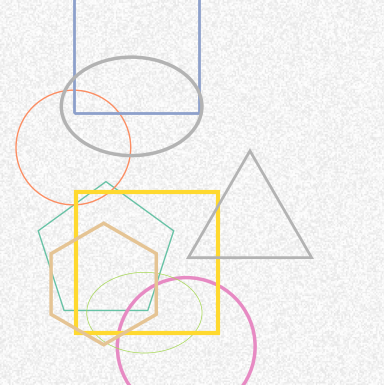[{"shape": "pentagon", "thickness": 1, "radius": 0.92, "center": [0.275, 0.343]}, {"shape": "circle", "thickness": 1, "radius": 0.74, "center": [0.191, 0.617]}, {"shape": "square", "thickness": 2, "radius": 0.81, "center": [0.355, 0.868]}, {"shape": "circle", "thickness": 2.5, "radius": 0.89, "center": [0.484, 0.1]}, {"shape": "oval", "thickness": 0.5, "radius": 0.75, "center": [0.375, 0.188]}, {"shape": "square", "thickness": 3, "radius": 0.92, "center": [0.382, 0.318]}, {"shape": "hexagon", "thickness": 2.5, "radius": 0.79, "center": [0.269, 0.262]}, {"shape": "oval", "thickness": 2.5, "radius": 0.91, "center": [0.342, 0.724]}, {"shape": "triangle", "thickness": 2, "radius": 0.92, "center": [0.649, 0.423]}]